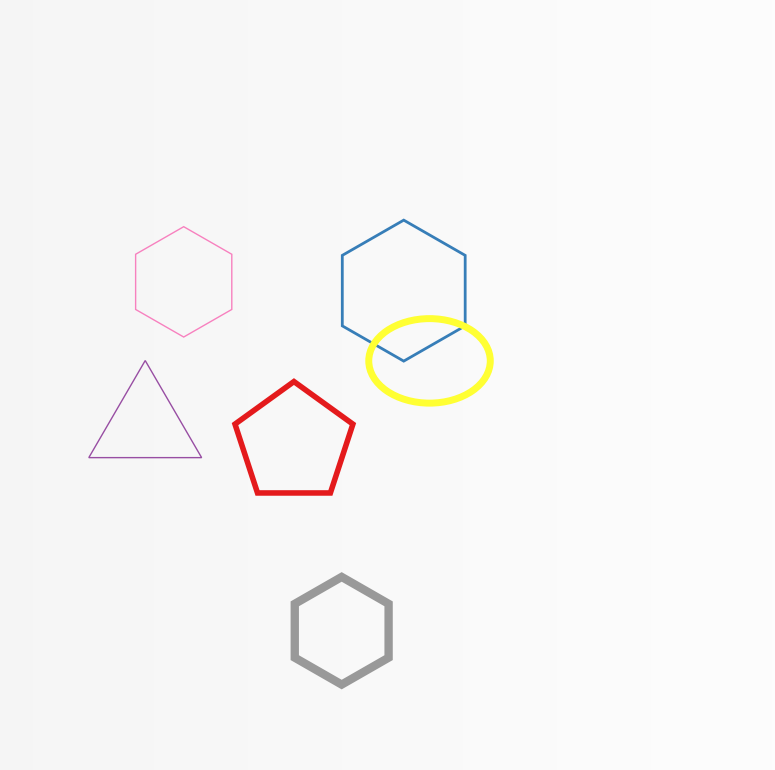[{"shape": "pentagon", "thickness": 2, "radius": 0.4, "center": [0.379, 0.424]}, {"shape": "hexagon", "thickness": 1, "radius": 0.46, "center": [0.521, 0.623]}, {"shape": "triangle", "thickness": 0.5, "radius": 0.42, "center": [0.187, 0.448]}, {"shape": "oval", "thickness": 2.5, "radius": 0.39, "center": [0.554, 0.531]}, {"shape": "hexagon", "thickness": 0.5, "radius": 0.36, "center": [0.237, 0.634]}, {"shape": "hexagon", "thickness": 3, "radius": 0.35, "center": [0.441, 0.181]}]